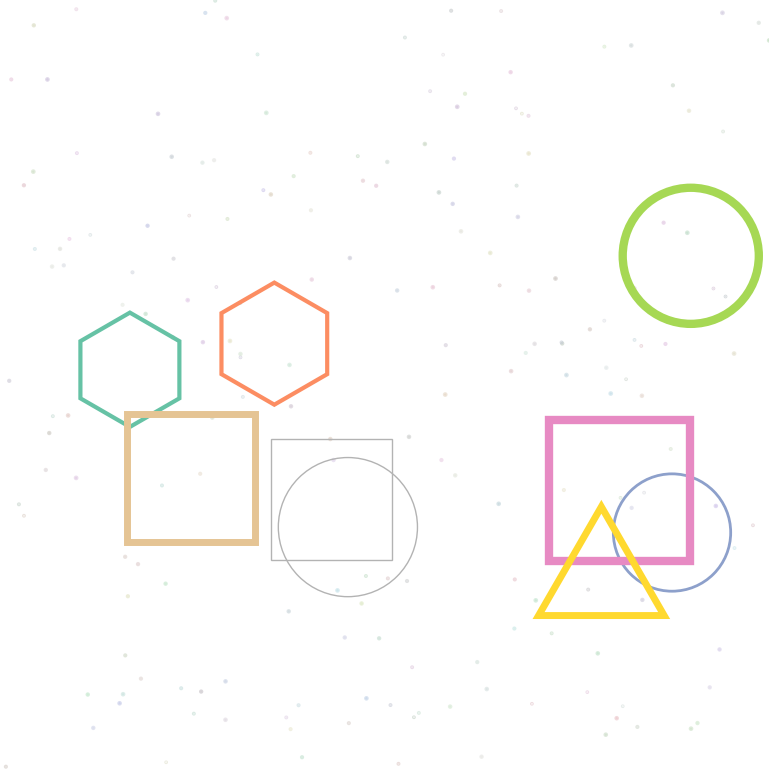[{"shape": "hexagon", "thickness": 1.5, "radius": 0.37, "center": [0.169, 0.52]}, {"shape": "hexagon", "thickness": 1.5, "radius": 0.4, "center": [0.356, 0.554]}, {"shape": "circle", "thickness": 1, "radius": 0.38, "center": [0.873, 0.308]}, {"shape": "square", "thickness": 3, "radius": 0.46, "center": [0.805, 0.363]}, {"shape": "circle", "thickness": 3, "radius": 0.44, "center": [0.897, 0.668]}, {"shape": "triangle", "thickness": 2.5, "radius": 0.47, "center": [0.781, 0.248]}, {"shape": "square", "thickness": 2.5, "radius": 0.42, "center": [0.248, 0.379]}, {"shape": "circle", "thickness": 0.5, "radius": 0.45, "center": [0.452, 0.315]}, {"shape": "square", "thickness": 0.5, "radius": 0.39, "center": [0.431, 0.351]}]